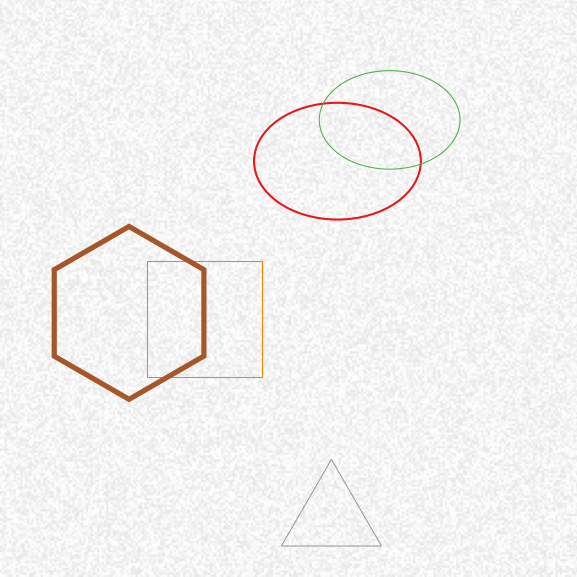[{"shape": "oval", "thickness": 1, "radius": 0.72, "center": [0.584, 0.72]}, {"shape": "oval", "thickness": 0.5, "radius": 0.61, "center": [0.675, 0.792]}, {"shape": "square", "thickness": 0.5, "radius": 0.5, "center": [0.354, 0.447]}, {"shape": "hexagon", "thickness": 2.5, "radius": 0.75, "center": [0.223, 0.457]}, {"shape": "triangle", "thickness": 0.5, "radius": 0.5, "center": [0.574, 0.104]}]